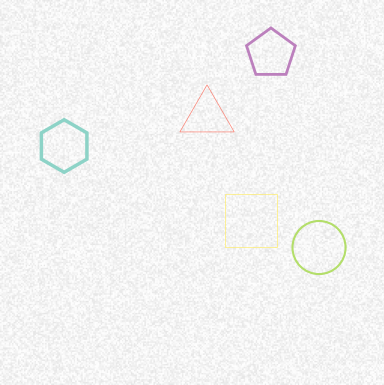[{"shape": "hexagon", "thickness": 2.5, "radius": 0.34, "center": [0.167, 0.621]}, {"shape": "triangle", "thickness": 0.5, "radius": 0.41, "center": [0.538, 0.698]}, {"shape": "circle", "thickness": 1.5, "radius": 0.34, "center": [0.829, 0.357]}, {"shape": "pentagon", "thickness": 2, "radius": 0.33, "center": [0.704, 0.861]}, {"shape": "square", "thickness": 0.5, "radius": 0.34, "center": [0.652, 0.427]}]